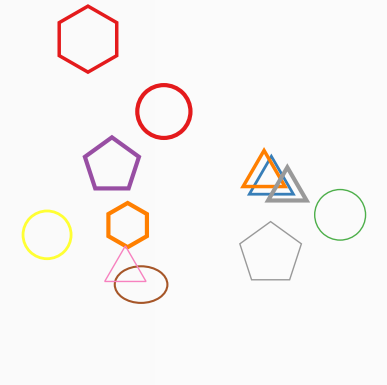[{"shape": "circle", "thickness": 3, "radius": 0.34, "center": [0.423, 0.71]}, {"shape": "hexagon", "thickness": 2.5, "radius": 0.43, "center": [0.227, 0.898]}, {"shape": "triangle", "thickness": 2, "radius": 0.33, "center": [0.7, 0.528]}, {"shape": "circle", "thickness": 1, "radius": 0.33, "center": [0.878, 0.442]}, {"shape": "pentagon", "thickness": 3, "radius": 0.37, "center": [0.289, 0.57]}, {"shape": "triangle", "thickness": 2.5, "radius": 0.31, "center": [0.681, 0.547]}, {"shape": "hexagon", "thickness": 3, "radius": 0.29, "center": [0.329, 0.415]}, {"shape": "circle", "thickness": 2, "radius": 0.31, "center": [0.121, 0.39]}, {"shape": "oval", "thickness": 1.5, "radius": 0.34, "center": [0.364, 0.261]}, {"shape": "triangle", "thickness": 1, "radius": 0.31, "center": [0.324, 0.3]}, {"shape": "pentagon", "thickness": 1, "radius": 0.42, "center": [0.698, 0.341]}, {"shape": "triangle", "thickness": 3, "radius": 0.29, "center": [0.741, 0.508]}]